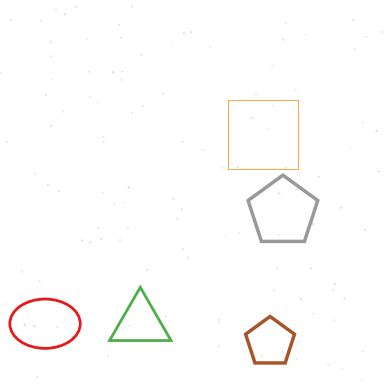[{"shape": "oval", "thickness": 2, "radius": 0.46, "center": [0.117, 0.159]}, {"shape": "triangle", "thickness": 2, "radius": 0.46, "center": [0.364, 0.162]}, {"shape": "square", "thickness": 0.5, "radius": 0.45, "center": [0.683, 0.651]}, {"shape": "pentagon", "thickness": 2.5, "radius": 0.33, "center": [0.701, 0.111]}, {"shape": "pentagon", "thickness": 2.5, "radius": 0.48, "center": [0.735, 0.45]}]